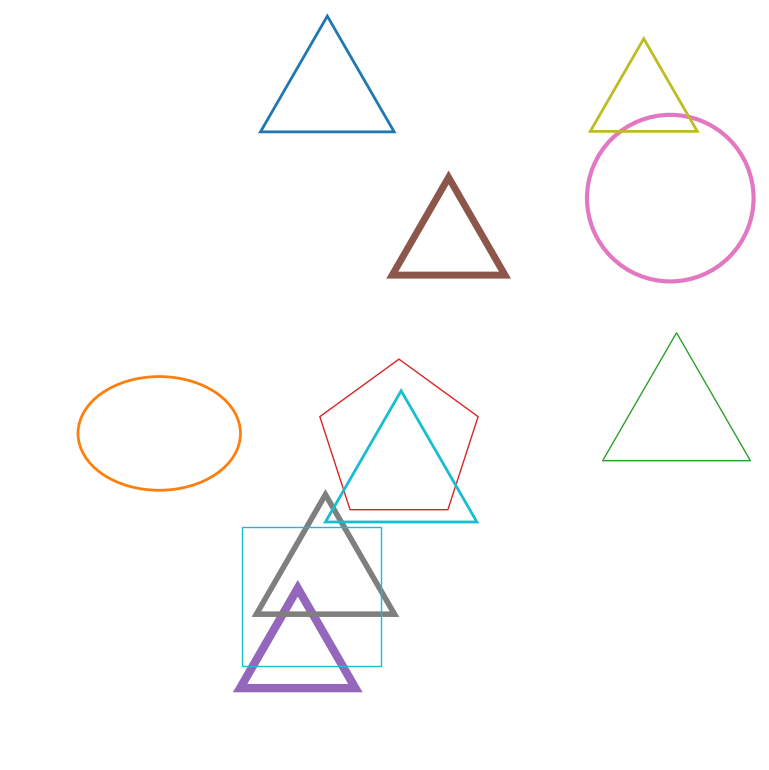[{"shape": "triangle", "thickness": 1, "radius": 0.5, "center": [0.425, 0.879]}, {"shape": "oval", "thickness": 1, "radius": 0.53, "center": [0.207, 0.437]}, {"shape": "triangle", "thickness": 0.5, "radius": 0.55, "center": [0.879, 0.457]}, {"shape": "pentagon", "thickness": 0.5, "radius": 0.54, "center": [0.518, 0.425]}, {"shape": "triangle", "thickness": 3, "radius": 0.43, "center": [0.387, 0.15]}, {"shape": "triangle", "thickness": 2.5, "radius": 0.42, "center": [0.583, 0.685]}, {"shape": "circle", "thickness": 1.5, "radius": 0.54, "center": [0.87, 0.743]}, {"shape": "triangle", "thickness": 2, "radius": 0.52, "center": [0.423, 0.254]}, {"shape": "triangle", "thickness": 1, "radius": 0.4, "center": [0.836, 0.87]}, {"shape": "square", "thickness": 0.5, "radius": 0.45, "center": [0.405, 0.225]}, {"shape": "triangle", "thickness": 1, "radius": 0.57, "center": [0.521, 0.379]}]